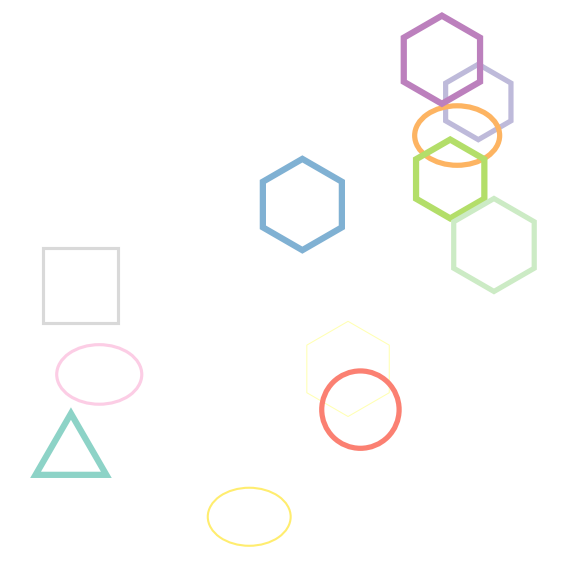[{"shape": "triangle", "thickness": 3, "radius": 0.35, "center": [0.123, 0.212]}, {"shape": "hexagon", "thickness": 0.5, "radius": 0.41, "center": [0.603, 0.36]}, {"shape": "hexagon", "thickness": 2.5, "radius": 0.33, "center": [0.828, 0.823]}, {"shape": "circle", "thickness": 2.5, "radius": 0.33, "center": [0.624, 0.29]}, {"shape": "hexagon", "thickness": 3, "radius": 0.39, "center": [0.524, 0.645]}, {"shape": "oval", "thickness": 2.5, "radius": 0.37, "center": [0.792, 0.764]}, {"shape": "hexagon", "thickness": 3, "radius": 0.34, "center": [0.78, 0.689]}, {"shape": "oval", "thickness": 1.5, "radius": 0.37, "center": [0.172, 0.351]}, {"shape": "square", "thickness": 1.5, "radius": 0.32, "center": [0.139, 0.505]}, {"shape": "hexagon", "thickness": 3, "radius": 0.38, "center": [0.765, 0.896]}, {"shape": "hexagon", "thickness": 2.5, "radius": 0.4, "center": [0.855, 0.575]}, {"shape": "oval", "thickness": 1, "radius": 0.36, "center": [0.432, 0.104]}]